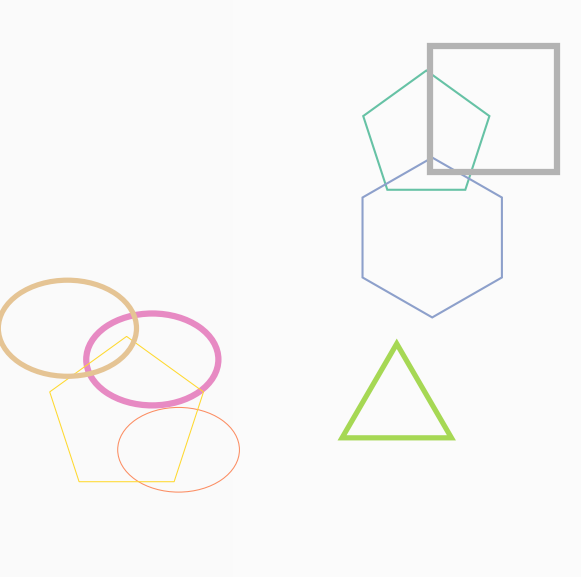[{"shape": "pentagon", "thickness": 1, "radius": 0.57, "center": [0.733, 0.763]}, {"shape": "oval", "thickness": 0.5, "radius": 0.52, "center": [0.307, 0.22]}, {"shape": "hexagon", "thickness": 1, "radius": 0.69, "center": [0.744, 0.588]}, {"shape": "oval", "thickness": 3, "radius": 0.57, "center": [0.262, 0.377]}, {"shape": "triangle", "thickness": 2.5, "radius": 0.54, "center": [0.683, 0.295]}, {"shape": "pentagon", "thickness": 0.5, "radius": 0.7, "center": [0.218, 0.278]}, {"shape": "oval", "thickness": 2.5, "radius": 0.59, "center": [0.116, 0.431]}, {"shape": "square", "thickness": 3, "radius": 0.54, "center": [0.849, 0.81]}]